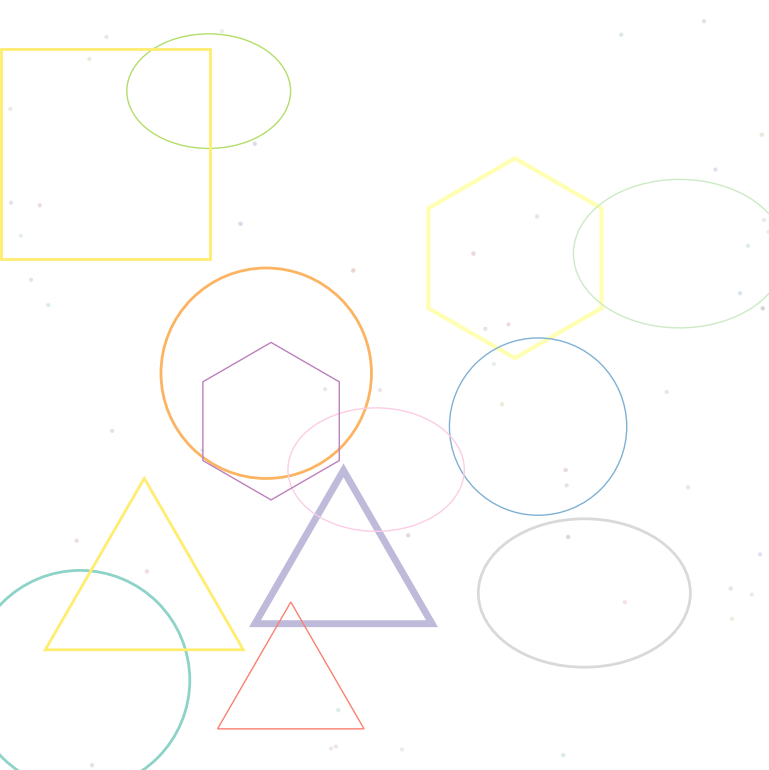[{"shape": "circle", "thickness": 1, "radius": 0.71, "center": [0.104, 0.117]}, {"shape": "hexagon", "thickness": 1.5, "radius": 0.65, "center": [0.669, 0.665]}, {"shape": "triangle", "thickness": 2.5, "radius": 0.66, "center": [0.446, 0.256]}, {"shape": "triangle", "thickness": 0.5, "radius": 0.55, "center": [0.378, 0.108]}, {"shape": "circle", "thickness": 0.5, "radius": 0.58, "center": [0.699, 0.446]}, {"shape": "circle", "thickness": 1, "radius": 0.68, "center": [0.346, 0.515]}, {"shape": "oval", "thickness": 0.5, "radius": 0.53, "center": [0.271, 0.882]}, {"shape": "oval", "thickness": 0.5, "radius": 0.57, "center": [0.488, 0.39]}, {"shape": "oval", "thickness": 1, "radius": 0.69, "center": [0.759, 0.23]}, {"shape": "hexagon", "thickness": 0.5, "radius": 0.51, "center": [0.352, 0.453]}, {"shape": "oval", "thickness": 0.5, "radius": 0.69, "center": [0.882, 0.671]}, {"shape": "triangle", "thickness": 1, "radius": 0.74, "center": [0.187, 0.23]}, {"shape": "square", "thickness": 1, "radius": 0.68, "center": [0.137, 0.8]}]